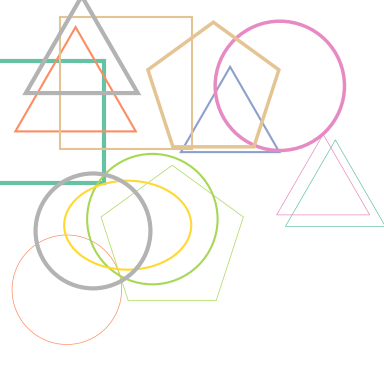[{"shape": "square", "thickness": 3, "radius": 0.79, "center": [0.112, 0.682]}, {"shape": "triangle", "thickness": 0.5, "radius": 0.75, "center": [0.871, 0.487]}, {"shape": "circle", "thickness": 0.5, "radius": 0.71, "center": [0.174, 0.247]}, {"shape": "triangle", "thickness": 1.5, "radius": 0.9, "center": [0.196, 0.749]}, {"shape": "triangle", "thickness": 1.5, "radius": 0.74, "center": [0.598, 0.679]}, {"shape": "circle", "thickness": 2.5, "radius": 0.84, "center": [0.727, 0.777]}, {"shape": "triangle", "thickness": 0.5, "radius": 0.7, "center": [0.839, 0.512]}, {"shape": "circle", "thickness": 1.5, "radius": 0.85, "center": [0.396, 0.431]}, {"shape": "pentagon", "thickness": 0.5, "radius": 0.97, "center": [0.447, 0.376]}, {"shape": "oval", "thickness": 1.5, "radius": 0.83, "center": [0.332, 0.415]}, {"shape": "pentagon", "thickness": 2.5, "radius": 0.89, "center": [0.554, 0.763]}, {"shape": "square", "thickness": 1.5, "radius": 0.86, "center": [0.328, 0.783]}, {"shape": "triangle", "thickness": 3, "radius": 0.84, "center": [0.212, 0.842]}, {"shape": "circle", "thickness": 3, "radius": 0.75, "center": [0.242, 0.4]}]